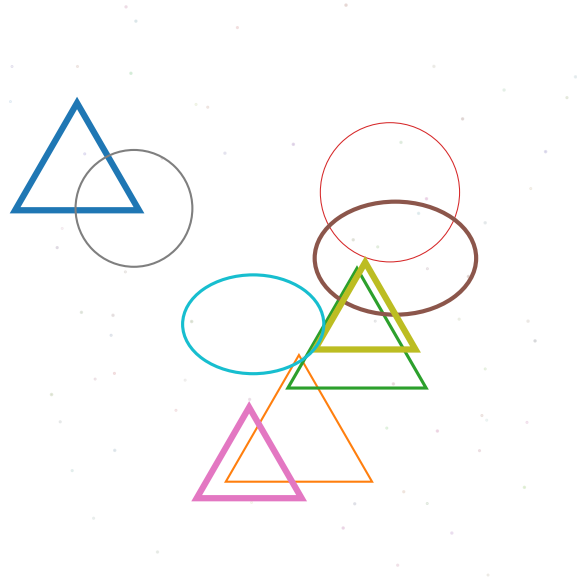[{"shape": "triangle", "thickness": 3, "radius": 0.62, "center": [0.133, 0.697]}, {"shape": "triangle", "thickness": 1, "radius": 0.73, "center": [0.518, 0.238]}, {"shape": "triangle", "thickness": 1.5, "radius": 0.69, "center": [0.618, 0.396]}, {"shape": "circle", "thickness": 0.5, "radius": 0.6, "center": [0.675, 0.666]}, {"shape": "oval", "thickness": 2, "radius": 0.7, "center": [0.685, 0.552]}, {"shape": "triangle", "thickness": 3, "radius": 0.52, "center": [0.431, 0.189]}, {"shape": "circle", "thickness": 1, "radius": 0.51, "center": [0.232, 0.638]}, {"shape": "triangle", "thickness": 3, "radius": 0.5, "center": [0.632, 0.444]}, {"shape": "oval", "thickness": 1.5, "radius": 0.61, "center": [0.438, 0.438]}]